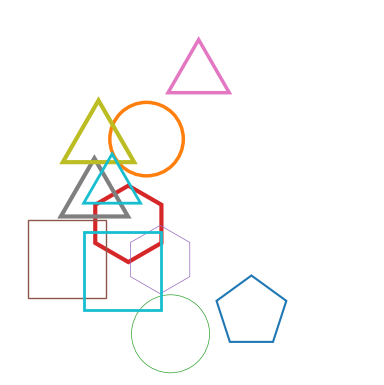[{"shape": "pentagon", "thickness": 1.5, "radius": 0.48, "center": [0.653, 0.189]}, {"shape": "circle", "thickness": 2.5, "radius": 0.48, "center": [0.381, 0.639]}, {"shape": "circle", "thickness": 0.5, "radius": 0.51, "center": [0.443, 0.133]}, {"shape": "hexagon", "thickness": 3, "radius": 0.5, "center": [0.333, 0.419]}, {"shape": "hexagon", "thickness": 0.5, "radius": 0.44, "center": [0.416, 0.326]}, {"shape": "square", "thickness": 1, "radius": 0.5, "center": [0.175, 0.327]}, {"shape": "triangle", "thickness": 2.5, "radius": 0.46, "center": [0.516, 0.805]}, {"shape": "triangle", "thickness": 3, "radius": 0.5, "center": [0.245, 0.488]}, {"shape": "triangle", "thickness": 3, "radius": 0.53, "center": [0.256, 0.632]}, {"shape": "square", "thickness": 2, "radius": 0.5, "center": [0.319, 0.296]}, {"shape": "triangle", "thickness": 2, "radius": 0.43, "center": [0.291, 0.515]}]